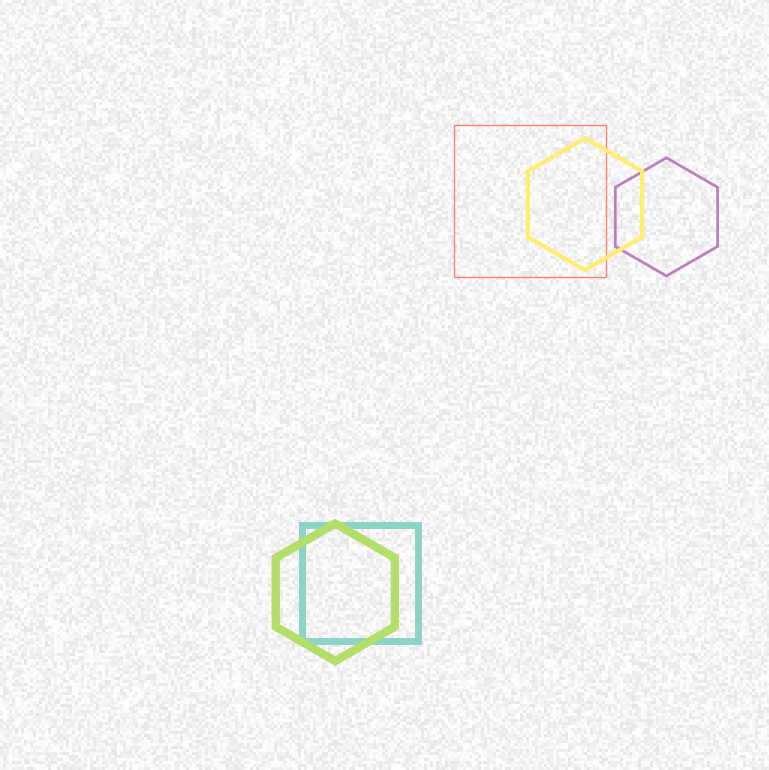[{"shape": "square", "thickness": 2.5, "radius": 0.38, "center": [0.468, 0.243]}, {"shape": "square", "thickness": 0.5, "radius": 0.49, "center": [0.688, 0.739]}, {"shape": "hexagon", "thickness": 3, "radius": 0.45, "center": [0.435, 0.231]}, {"shape": "hexagon", "thickness": 1, "radius": 0.38, "center": [0.866, 0.718]}, {"shape": "hexagon", "thickness": 1.5, "radius": 0.43, "center": [0.76, 0.735]}]